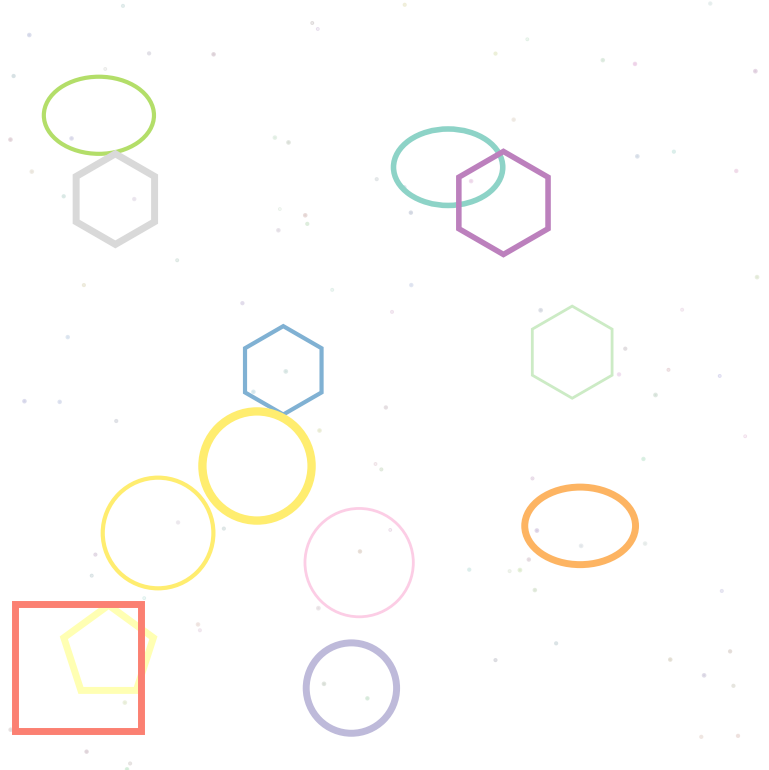[{"shape": "oval", "thickness": 2, "radius": 0.35, "center": [0.582, 0.783]}, {"shape": "pentagon", "thickness": 2.5, "radius": 0.31, "center": [0.141, 0.153]}, {"shape": "circle", "thickness": 2.5, "radius": 0.29, "center": [0.456, 0.106]}, {"shape": "square", "thickness": 2.5, "radius": 0.41, "center": [0.101, 0.133]}, {"shape": "hexagon", "thickness": 1.5, "radius": 0.29, "center": [0.368, 0.519]}, {"shape": "oval", "thickness": 2.5, "radius": 0.36, "center": [0.753, 0.317]}, {"shape": "oval", "thickness": 1.5, "radius": 0.36, "center": [0.128, 0.85]}, {"shape": "circle", "thickness": 1, "radius": 0.35, "center": [0.466, 0.269]}, {"shape": "hexagon", "thickness": 2.5, "radius": 0.29, "center": [0.15, 0.741]}, {"shape": "hexagon", "thickness": 2, "radius": 0.33, "center": [0.654, 0.736]}, {"shape": "hexagon", "thickness": 1, "radius": 0.3, "center": [0.743, 0.543]}, {"shape": "circle", "thickness": 3, "radius": 0.35, "center": [0.334, 0.395]}, {"shape": "circle", "thickness": 1.5, "radius": 0.36, "center": [0.205, 0.308]}]